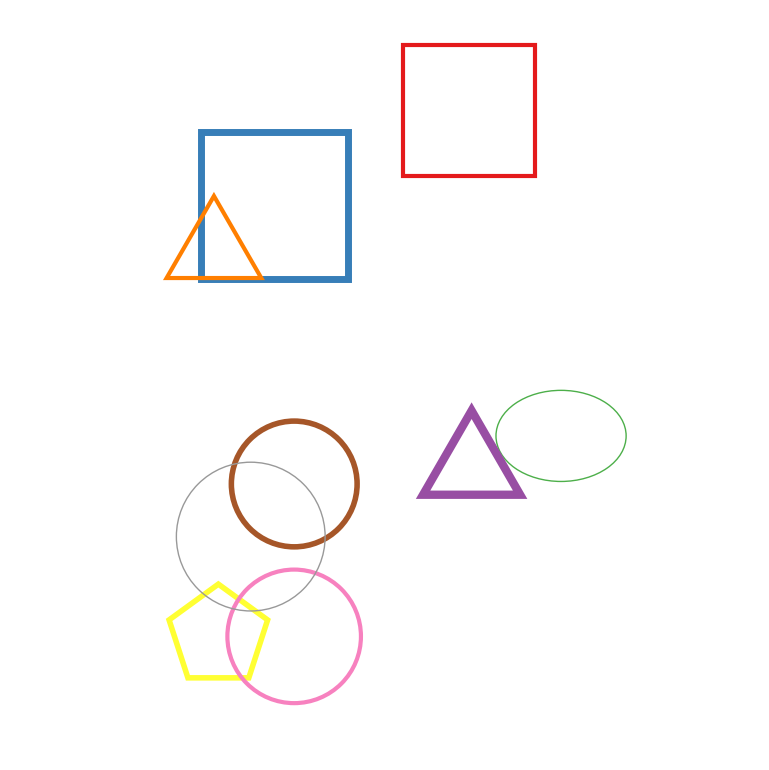[{"shape": "square", "thickness": 1.5, "radius": 0.43, "center": [0.609, 0.857]}, {"shape": "square", "thickness": 2.5, "radius": 0.48, "center": [0.357, 0.733]}, {"shape": "oval", "thickness": 0.5, "radius": 0.42, "center": [0.729, 0.434]}, {"shape": "triangle", "thickness": 3, "radius": 0.36, "center": [0.612, 0.394]}, {"shape": "triangle", "thickness": 1.5, "radius": 0.36, "center": [0.278, 0.674]}, {"shape": "pentagon", "thickness": 2, "radius": 0.34, "center": [0.284, 0.174]}, {"shape": "circle", "thickness": 2, "radius": 0.41, "center": [0.382, 0.371]}, {"shape": "circle", "thickness": 1.5, "radius": 0.43, "center": [0.382, 0.174]}, {"shape": "circle", "thickness": 0.5, "radius": 0.48, "center": [0.326, 0.303]}]